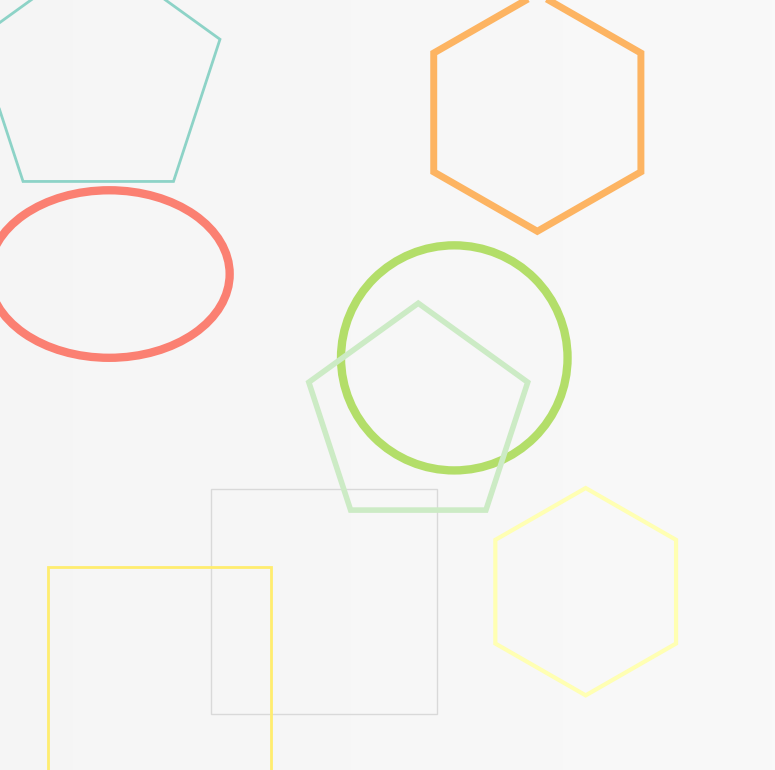[{"shape": "pentagon", "thickness": 1, "radius": 0.83, "center": [0.127, 0.898]}, {"shape": "hexagon", "thickness": 1.5, "radius": 0.67, "center": [0.756, 0.232]}, {"shape": "oval", "thickness": 3, "radius": 0.78, "center": [0.141, 0.644]}, {"shape": "hexagon", "thickness": 2.5, "radius": 0.77, "center": [0.693, 0.854]}, {"shape": "circle", "thickness": 3, "radius": 0.73, "center": [0.586, 0.535]}, {"shape": "square", "thickness": 0.5, "radius": 0.73, "center": [0.418, 0.219]}, {"shape": "pentagon", "thickness": 2, "radius": 0.74, "center": [0.54, 0.458]}, {"shape": "square", "thickness": 1, "radius": 0.72, "center": [0.206, 0.12]}]